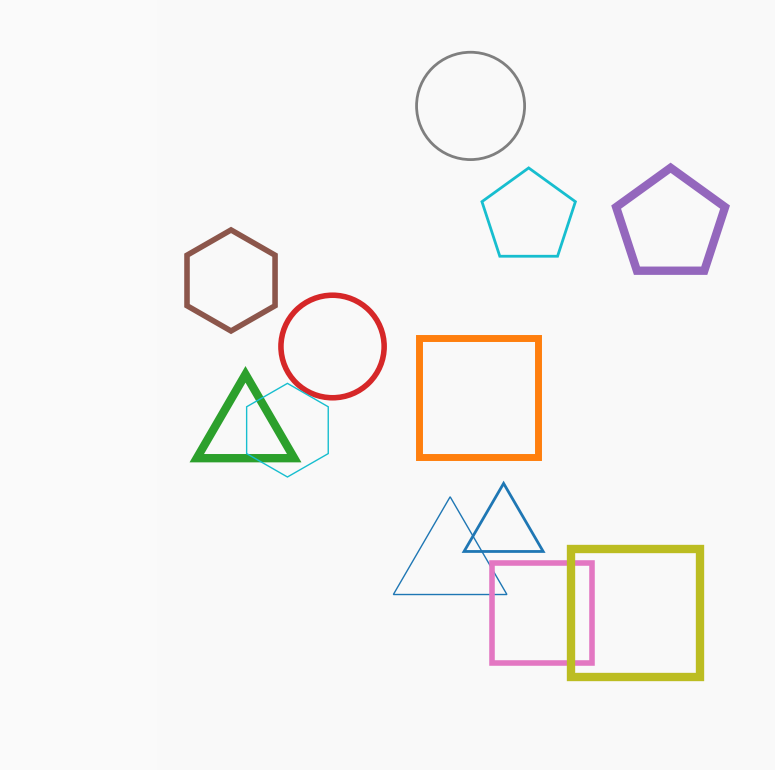[{"shape": "triangle", "thickness": 0.5, "radius": 0.42, "center": [0.581, 0.27]}, {"shape": "triangle", "thickness": 1, "radius": 0.29, "center": [0.65, 0.313]}, {"shape": "square", "thickness": 2.5, "radius": 0.39, "center": [0.618, 0.484]}, {"shape": "triangle", "thickness": 3, "radius": 0.36, "center": [0.317, 0.441]}, {"shape": "circle", "thickness": 2, "radius": 0.33, "center": [0.429, 0.55]}, {"shape": "pentagon", "thickness": 3, "radius": 0.37, "center": [0.865, 0.708]}, {"shape": "hexagon", "thickness": 2, "radius": 0.33, "center": [0.298, 0.636]}, {"shape": "square", "thickness": 2, "radius": 0.32, "center": [0.699, 0.203]}, {"shape": "circle", "thickness": 1, "radius": 0.35, "center": [0.607, 0.862]}, {"shape": "square", "thickness": 3, "radius": 0.42, "center": [0.82, 0.204]}, {"shape": "pentagon", "thickness": 1, "radius": 0.32, "center": [0.682, 0.719]}, {"shape": "hexagon", "thickness": 0.5, "radius": 0.3, "center": [0.371, 0.441]}]